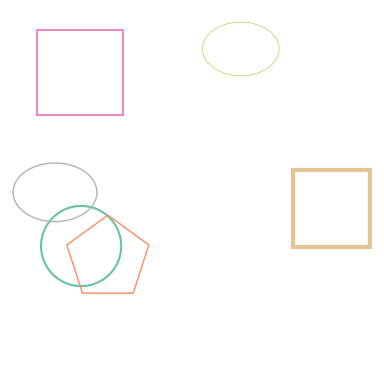[{"shape": "circle", "thickness": 1.5, "radius": 0.52, "center": [0.211, 0.361]}, {"shape": "pentagon", "thickness": 1, "radius": 0.56, "center": [0.28, 0.329]}, {"shape": "square", "thickness": 1.5, "radius": 0.56, "center": [0.208, 0.812]}, {"shape": "oval", "thickness": 0.5, "radius": 0.5, "center": [0.625, 0.873]}, {"shape": "square", "thickness": 3, "radius": 0.5, "center": [0.862, 0.459]}, {"shape": "oval", "thickness": 1, "radius": 0.54, "center": [0.143, 0.501]}]